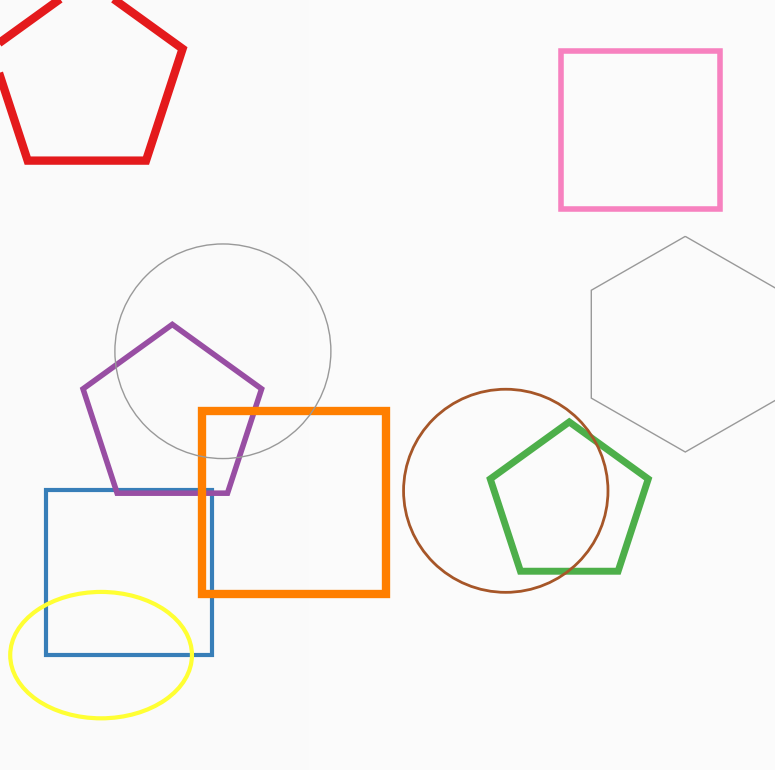[{"shape": "pentagon", "thickness": 3, "radius": 0.65, "center": [0.112, 0.896]}, {"shape": "square", "thickness": 1.5, "radius": 0.54, "center": [0.166, 0.256]}, {"shape": "pentagon", "thickness": 2.5, "radius": 0.54, "center": [0.735, 0.345]}, {"shape": "pentagon", "thickness": 2, "radius": 0.61, "center": [0.222, 0.458]}, {"shape": "square", "thickness": 3, "radius": 0.59, "center": [0.379, 0.347]}, {"shape": "oval", "thickness": 1.5, "radius": 0.59, "center": [0.13, 0.149]}, {"shape": "circle", "thickness": 1, "radius": 0.66, "center": [0.653, 0.363]}, {"shape": "square", "thickness": 2, "radius": 0.51, "center": [0.826, 0.831]}, {"shape": "circle", "thickness": 0.5, "radius": 0.7, "center": [0.288, 0.544]}, {"shape": "hexagon", "thickness": 0.5, "radius": 0.7, "center": [0.884, 0.553]}]